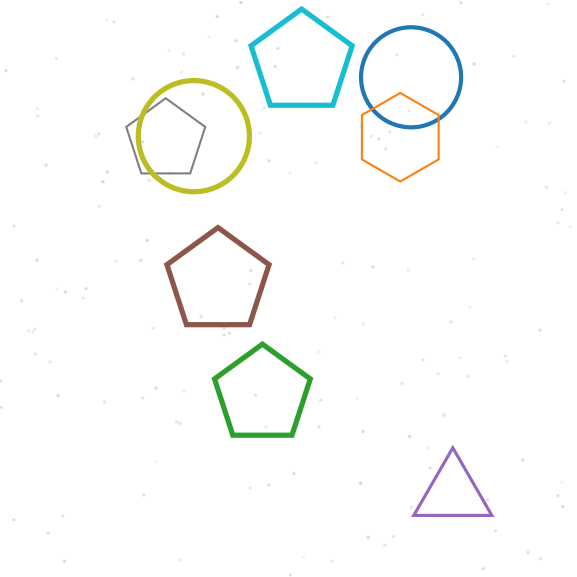[{"shape": "circle", "thickness": 2, "radius": 0.43, "center": [0.712, 0.865]}, {"shape": "hexagon", "thickness": 1, "radius": 0.38, "center": [0.693, 0.761]}, {"shape": "pentagon", "thickness": 2.5, "radius": 0.44, "center": [0.454, 0.316]}, {"shape": "triangle", "thickness": 1.5, "radius": 0.39, "center": [0.784, 0.146]}, {"shape": "pentagon", "thickness": 2.5, "radius": 0.46, "center": [0.377, 0.512]}, {"shape": "pentagon", "thickness": 1, "radius": 0.36, "center": [0.287, 0.757]}, {"shape": "circle", "thickness": 2.5, "radius": 0.48, "center": [0.336, 0.763]}, {"shape": "pentagon", "thickness": 2.5, "radius": 0.46, "center": [0.522, 0.891]}]